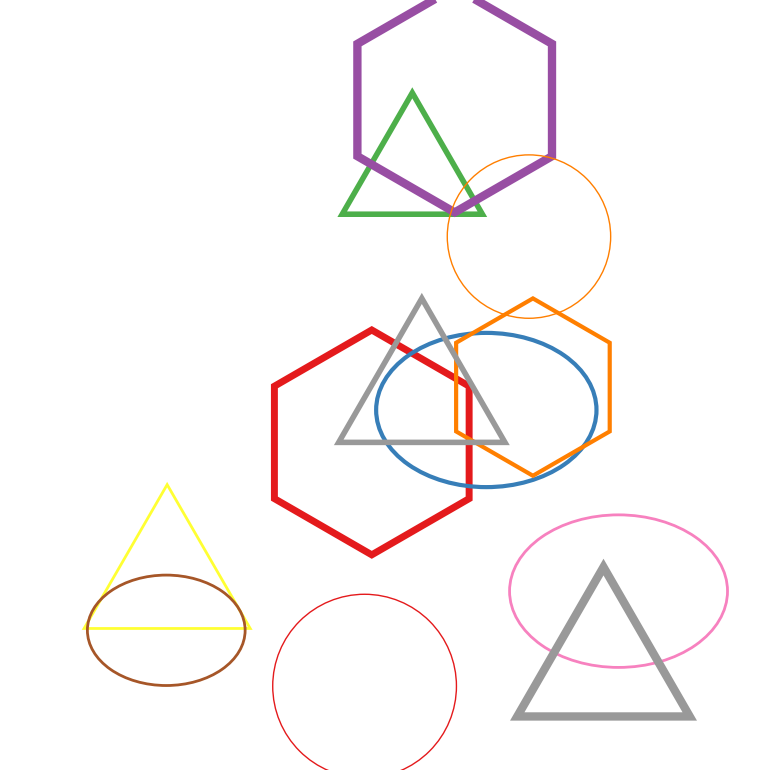[{"shape": "hexagon", "thickness": 2.5, "radius": 0.73, "center": [0.483, 0.425]}, {"shape": "circle", "thickness": 0.5, "radius": 0.6, "center": [0.473, 0.109]}, {"shape": "oval", "thickness": 1.5, "radius": 0.72, "center": [0.632, 0.468]}, {"shape": "triangle", "thickness": 2, "radius": 0.53, "center": [0.535, 0.774]}, {"shape": "hexagon", "thickness": 3, "radius": 0.73, "center": [0.591, 0.87]}, {"shape": "circle", "thickness": 0.5, "radius": 0.53, "center": [0.687, 0.693]}, {"shape": "hexagon", "thickness": 1.5, "radius": 0.58, "center": [0.692, 0.497]}, {"shape": "triangle", "thickness": 1, "radius": 0.62, "center": [0.217, 0.246]}, {"shape": "oval", "thickness": 1, "radius": 0.51, "center": [0.216, 0.181]}, {"shape": "oval", "thickness": 1, "radius": 0.71, "center": [0.803, 0.232]}, {"shape": "triangle", "thickness": 2, "radius": 0.62, "center": [0.548, 0.488]}, {"shape": "triangle", "thickness": 3, "radius": 0.65, "center": [0.784, 0.134]}]